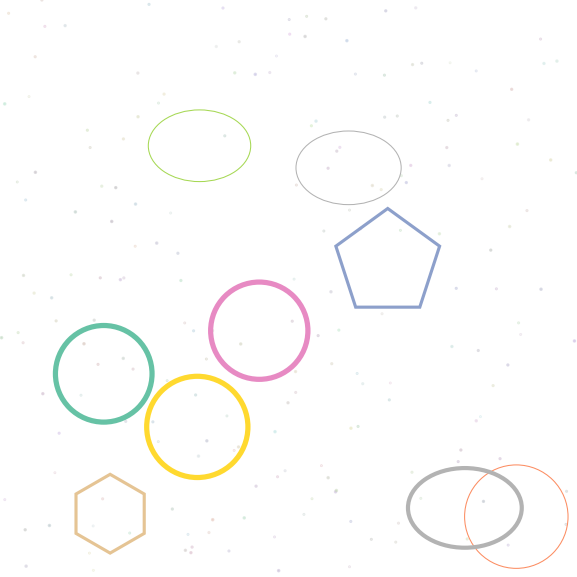[{"shape": "circle", "thickness": 2.5, "radius": 0.42, "center": [0.18, 0.352]}, {"shape": "circle", "thickness": 0.5, "radius": 0.45, "center": [0.894, 0.105]}, {"shape": "pentagon", "thickness": 1.5, "radius": 0.47, "center": [0.671, 0.544]}, {"shape": "circle", "thickness": 2.5, "radius": 0.42, "center": [0.449, 0.427]}, {"shape": "oval", "thickness": 0.5, "radius": 0.44, "center": [0.345, 0.747]}, {"shape": "circle", "thickness": 2.5, "radius": 0.44, "center": [0.342, 0.26]}, {"shape": "hexagon", "thickness": 1.5, "radius": 0.34, "center": [0.191, 0.11]}, {"shape": "oval", "thickness": 2, "radius": 0.49, "center": [0.805, 0.12]}, {"shape": "oval", "thickness": 0.5, "radius": 0.46, "center": [0.604, 0.709]}]